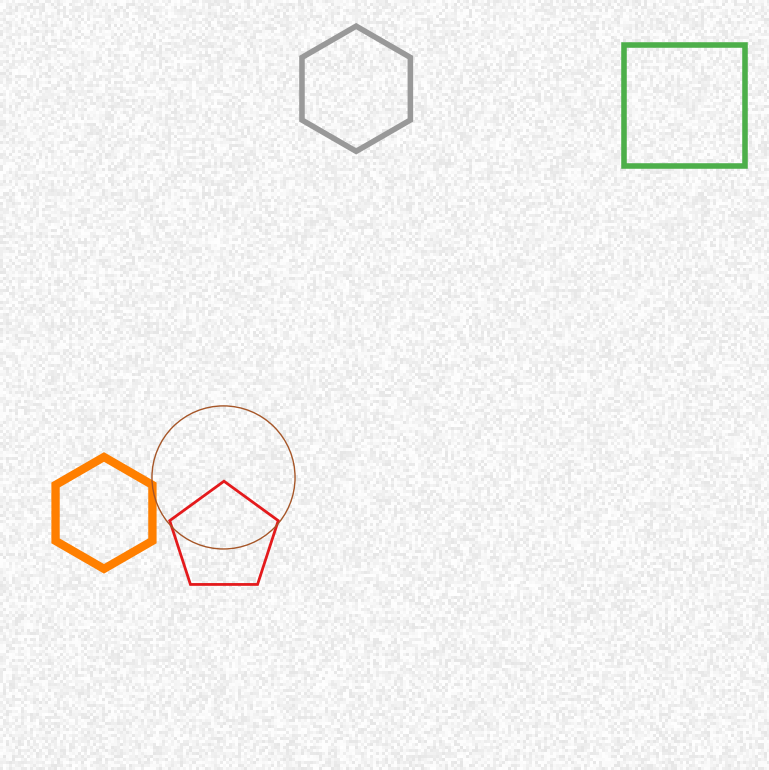[{"shape": "pentagon", "thickness": 1, "radius": 0.37, "center": [0.291, 0.301]}, {"shape": "square", "thickness": 2, "radius": 0.39, "center": [0.889, 0.863]}, {"shape": "hexagon", "thickness": 3, "radius": 0.36, "center": [0.135, 0.334]}, {"shape": "circle", "thickness": 0.5, "radius": 0.46, "center": [0.29, 0.38]}, {"shape": "hexagon", "thickness": 2, "radius": 0.41, "center": [0.463, 0.885]}]